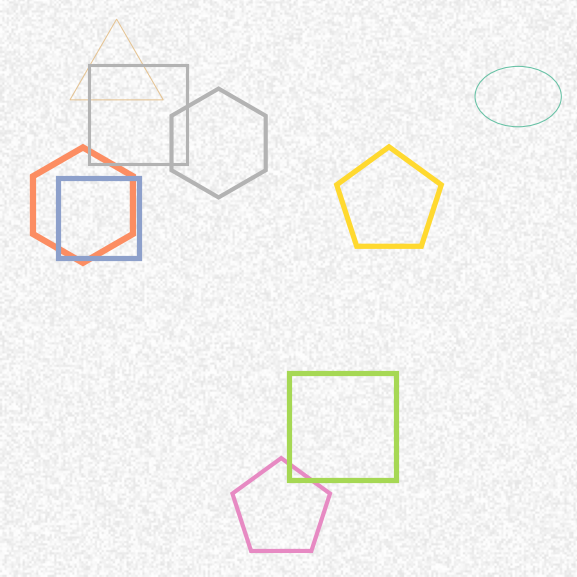[{"shape": "oval", "thickness": 0.5, "radius": 0.37, "center": [0.897, 0.832]}, {"shape": "hexagon", "thickness": 3, "radius": 0.5, "center": [0.144, 0.644]}, {"shape": "square", "thickness": 2.5, "radius": 0.35, "center": [0.17, 0.622]}, {"shape": "pentagon", "thickness": 2, "radius": 0.44, "center": [0.487, 0.117]}, {"shape": "square", "thickness": 2.5, "radius": 0.46, "center": [0.593, 0.26]}, {"shape": "pentagon", "thickness": 2.5, "radius": 0.48, "center": [0.674, 0.65]}, {"shape": "triangle", "thickness": 0.5, "radius": 0.47, "center": [0.202, 0.873]}, {"shape": "hexagon", "thickness": 2, "radius": 0.47, "center": [0.379, 0.751]}, {"shape": "square", "thickness": 1.5, "radius": 0.43, "center": [0.239, 0.801]}]